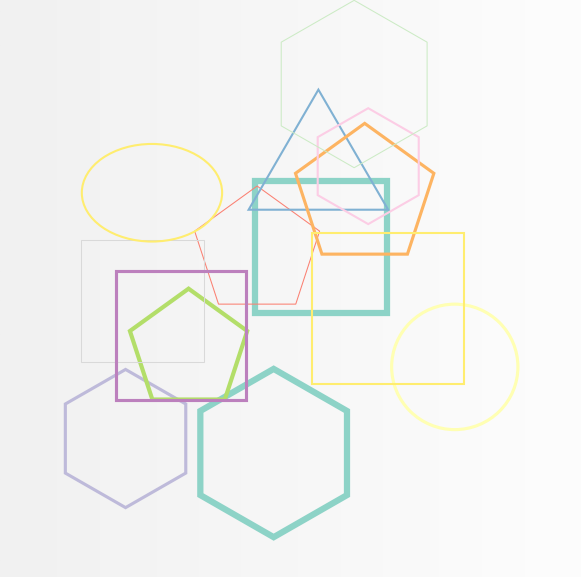[{"shape": "square", "thickness": 3, "radius": 0.57, "center": [0.552, 0.571]}, {"shape": "hexagon", "thickness": 3, "radius": 0.73, "center": [0.471, 0.215]}, {"shape": "circle", "thickness": 1.5, "radius": 0.54, "center": [0.782, 0.364]}, {"shape": "hexagon", "thickness": 1.5, "radius": 0.6, "center": [0.216, 0.24]}, {"shape": "pentagon", "thickness": 0.5, "radius": 0.57, "center": [0.442, 0.564]}, {"shape": "triangle", "thickness": 1, "radius": 0.69, "center": [0.548, 0.705]}, {"shape": "pentagon", "thickness": 1.5, "radius": 0.63, "center": [0.627, 0.66]}, {"shape": "pentagon", "thickness": 2, "radius": 0.53, "center": [0.324, 0.393]}, {"shape": "hexagon", "thickness": 1, "radius": 0.5, "center": [0.634, 0.711]}, {"shape": "square", "thickness": 0.5, "radius": 0.53, "center": [0.245, 0.478]}, {"shape": "square", "thickness": 1.5, "radius": 0.56, "center": [0.311, 0.419]}, {"shape": "hexagon", "thickness": 0.5, "radius": 0.72, "center": [0.609, 0.854]}, {"shape": "square", "thickness": 1, "radius": 0.66, "center": [0.668, 0.465]}, {"shape": "oval", "thickness": 1, "radius": 0.6, "center": [0.261, 0.665]}]